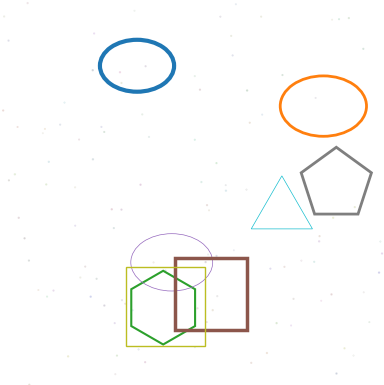[{"shape": "oval", "thickness": 3, "radius": 0.48, "center": [0.356, 0.829]}, {"shape": "oval", "thickness": 2, "radius": 0.56, "center": [0.84, 0.724]}, {"shape": "hexagon", "thickness": 1.5, "radius": 0.48, "center": [0.424, 0.201]}, {"shape": "oval", "thickness": 0.5, "radius": 0.53, "center": [0.446, 0.319]}, {"shape": "square", "thickness": 2.5, "radius": 0.47, "center": [0.548, 0.237]}, {"shape": "pentagon", "thickness": 2, "radius": 0.48, "center": [0.874, 0.522]}, {"shape": "square", "thickness": 1, "radius": 0.51, "center": [0.43, 0.204]}, {"shape": "triangle", "thickness": 0.5, "radius": 0.46, "center": [0.732, 0.451]}]